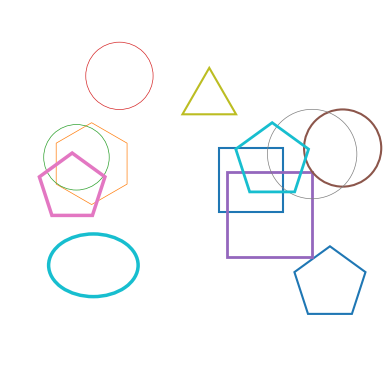[{"shape": "square", "thickness": 1.5, "radius": 0.42, "center": [0.652, 0.533]}, {"shape": "pentagon", "thickness": 1.5, "radius": 0.49, "center": [0.857, 0.263]}, {"shape": "hexagon", "thickness": 0.5, "radius": 0.53, "center": [0.238, 0.575]}, {"shape": "circle", "thickness": 0.5, "radius": 0.43, "center": [0.199, 0.591]}, {"shape": "circle", "thickness": 0.5, "radius": 0.44, "center": [0.31, 0.803]}, {"shape": "square", "thickness": 2, "radius": 0.55, "center": [0.7, 0.443]}, {"shape": "circle", "thickness": 1.5, "radius": 0.5, "center": [0.89, 0.615]}, {"shape": "pentagon", "thickness": 2.5, "radius": 0.45, "center": [0.187, 0.513]}, {"shape": "circle", "thickness": 0.5, "radius": 0.58, "center": [0.811, 0.6]}, {"shape": "triangle", "thickness": 1.5, "radius": 0.4, "center": [0.544, 0.743]}, {"shape": "oval", "thickness": 2.5, "radius": 0.58, "center": [0.243, 0.311]}, {"shape": "pentagon", "thickness": 2, "radius": 0.5, "center": [0.707, 0.582]}]